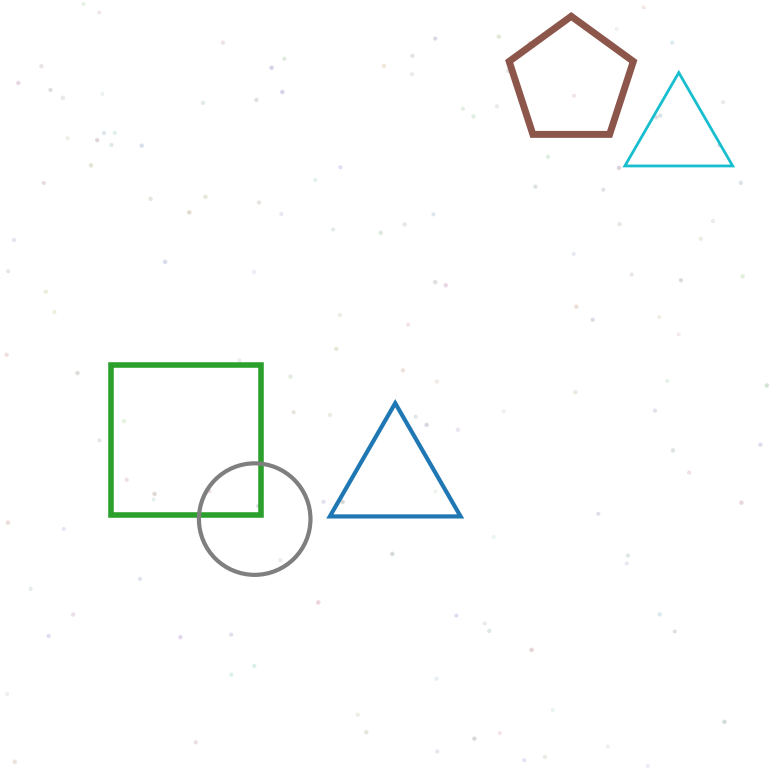[{"shape": "triangle", "thickness": 1.5, "radius": 0.49, "center": [0.513, 0.378]}, {"shape": "square", "thickness": 2, "radius": 0.49, "center": [0.241, 0.428]}, {"shape": "pentagon", "thickness": 2.5, "radius": 0.42, "center": [0.742, 0.894]}, {"shape": "circle", "thickness": 1.5, "radius": 0.36, "center": [0.331, 0.326]}, {"shape": "triangle", "thickness": 1, "radius": 0.4, "center": [0.882, 0.825]}]